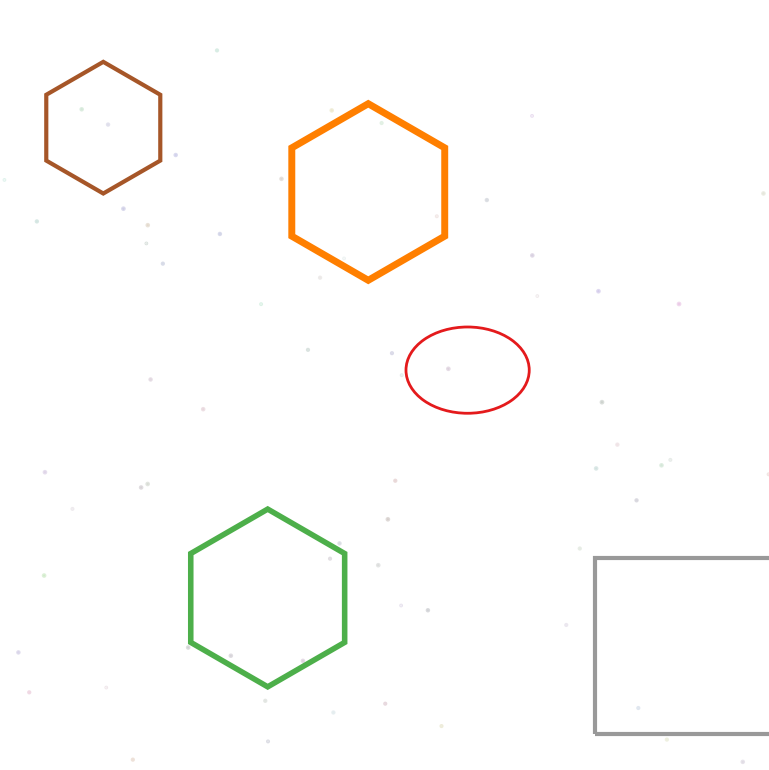[{"shape": "oval", "thickness": 1, "radius": 0.4, "center": [0.607, 0.519]}, {"shape": "hexagon", "thickness": 2, "radius": 0.58, "center": [0.348, 0.223]}, {"shape": "hexagon", "thickness": 2.5, "radius": 0.57, "center": [0.478, 0.751]}, {"shape": "hexagon", "thickness": 1.5, "radius": 0.43, "center": [0.134, 0.834]}, {"shape": "square", "thickness": 1.5, "radius": 0.57, "center": [0.887, 0.161]}]